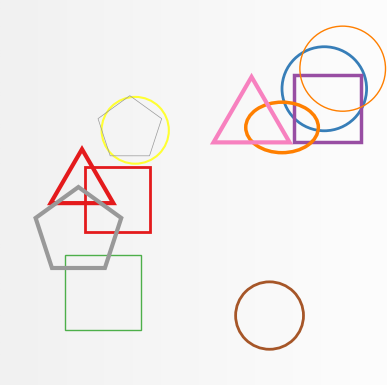[{"shape": "triangle", "thickness": 3, "radius": 0.47, "center": [0.212, 0.519]}, {"shape": "square", "thickness": 2, "radius": 0.42, "center": [0.304, 0.482]}, {"shape": "circle", "thickness": 2, "radius": 0.55, "center": [0.837, 0.769]}, {"shape": "square", "thickness": 1, "radius": 0.49, "center": [0.266, 0.24]}, {"shape": "square", "thickness": 2.5, "radius": 0.44, "center": [0.845, 0.718]}, {"shape": "circle", "thickness": 1, "radius": 0.55, "center": [0.884, 0.822]}, {"shape": "oval", "thickness": 2.5, "radius": 0.47, "center": [0.728, 0.669]}, {"shape": "circle", "thickness": 1.5, "radius": 0.43, "center": [0.349, 0.662]}, {"shape": "circle", "thickness": 2, "radius": 0.44, "center": [0.696, 0.18]}, {"shape": "triangle", "thickness": 3, "radius": 0.57, "center": [0.649, 0.687]}, {"shape": "pentagon", "thickness": 0.5, "radius": 0.43, "center": [0.335, 0.665]}, {"shape": "pentagon", "thickness": 3, "radius": 0.58, "center": [0.202, 0.398]}]